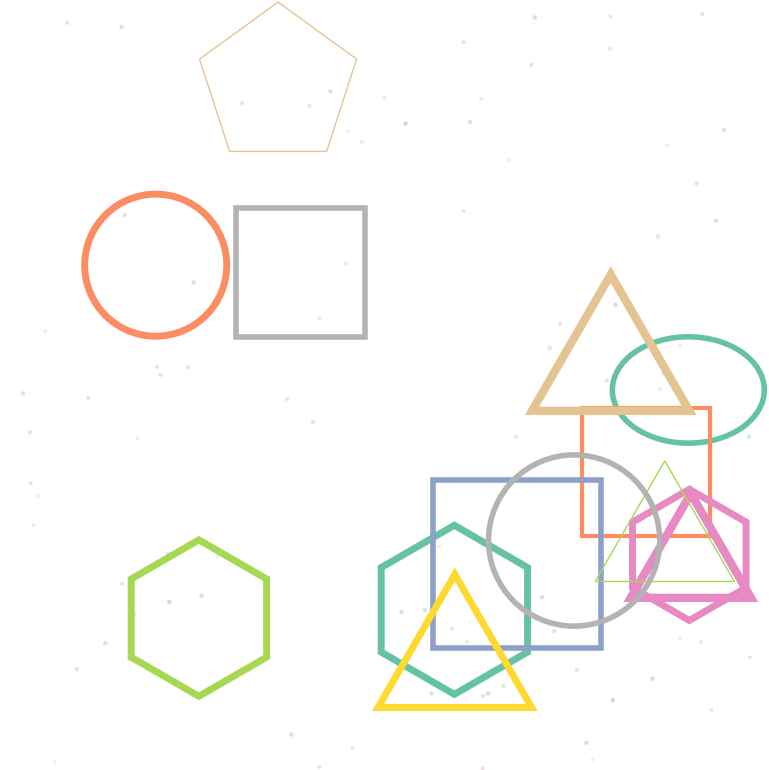[{"shape": "oval", "thickness": 2, "radius": 0.49, "center": [0.894, 0.494]}, {"shape": "hexagon", "thickness": 2.5, "radius": 0.55, "center": [0.59, 0.208]}, {"shape": "square", "thickness": 1.5, "radius": 0.42, "center": [0.839, 0.387]}, {"shape": "circle", "thickness": 2.5, "radius": 0.46, "center": [0.202, 0.656]}, {"shape": "square", "thickness": 2, "radius": 0.55, "center": [0.672, 0.267]}, {"shape": "triangle", "thickness": 3, "radius": 0.45, "center": [0.897, 0.269]}, {"shape": "hexagon", "thickness": 2.5, "radius": 0.43, "center": [0.895, 0.279]}, {"shape": "hexagon", "thickness": 2.5, "radius": 0.51, "center": [0.258, 0.197]}, {"shape": "triangle", "thickness": 0.5, "radius": 0.52, "center": [0.863, 0.297]}, {"shape": "triangle", "thickness": 2.5, "radius": 0.58, "center": [0.591, 0.139]}, {"shape": "pentagon", "thickness": 0.5, "radius": 0.54, "center": [0.361, 0.89]}, {"shape": "triangle", "thickness": 3, "radius": 0.59, "center": [0.793, 0.525]}, {"shape": "circle", "thickness": 2, "radius": 0.56, "center": [0.746, 0.298]}, {"shape": "square", "thickness": 2, "radius": 0.42, "center": [0.39, 0.646]}]